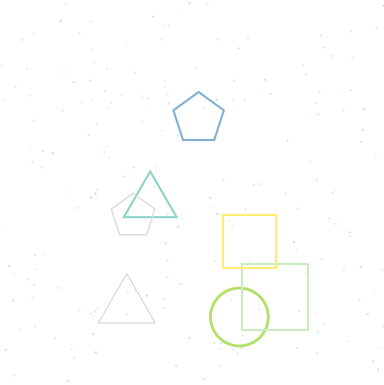[{"shape": "triangle", "thickness": 1.5, "radius": 0.4, "center": [0.39, 0.476]}, {"shape": "triangle", "thickness": 0.5, "radius": 0.43, "center": [0.329, 0.204]}, {"shape": "pentagon", "thickness": 1.5, "radius": 0.34, "center": [0.516, 0.692]}, {"shape": "circle", "thickness": 2, "radius": 0.38, "center": [0.622, 0.177]}, {"shape": "pentagon", "thickness": 1, "radius": 0.3, "center": [0.346, 0.438]}, {"shape": "square", "thickness": 1.5, "radius": 0.43, "center": [0.714, 0.229]}, {"shape": "square", "thickness": 1.5, "radius": 0.34, "center": [0.649, 0.372]}]